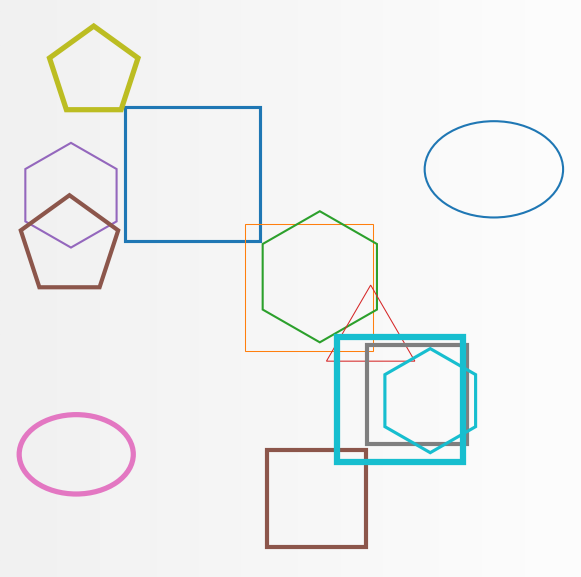[{"shape": "square", "thickness": 1.5, "radius": 0.58, "center": [0.332, 0.698]}, {"shape": "oval", "thickness": 1, "radius": 0.6, "center": [0.85, 0.706]}, {"shape": "square", "thickness": 0.5, "radius": 0.55, "center": [0.532, 0.501]}, {"shape": "hexagon", "thickness": 1, "radius": 0.57, "center": [0.55, 0.52]}, {"shape": "triangle", "thickness": 0.5, "radius": 0.44, "center": [0.638, 0.418]}, {"shape": "hexagon", "thickness": 1, "radius": 0.45, "center": [0.122, 0.661]}, {"shape": "pentagon", "thickness": 2, "radius": 0.44, "center": [0.12, 0.573]}, {"shape": "square", "thickness": 2, "radius": 0.42, "center": [0.545, 0.136]}, {"shape": "oval", "thickness": 2.5, "radius": 0.49, "center": [0.131, 0.212]}, {"shape": "square", "thickness": 2, "radius": 0.43, "center": [0.718, 0.316]}, {"shape": "pentagon", "thickness": 2.5, "radius": 0.4, "center": [0.161, 0.874]}, {"shape": "hexagon", "thickness": 1.5, "radius": 0.45, "center": [0.74, 0.305]}, {"shape": "square", "thickness": 3, "radius": 0.54, "center": [0.688, 0.308]}]